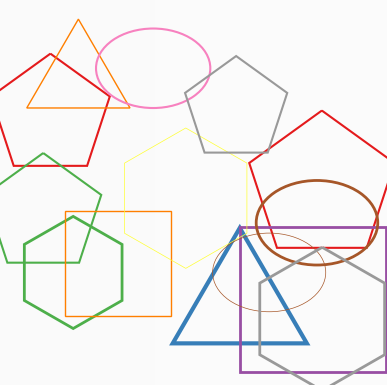[{"shape": "pentagon", "thickness": 1.5, "radius": 0.99, "center": [0.831, 0.516]}, {"shape": "pentagon", "thickness": 1.5, "radius": 0.81, "center": [0.13, 0.7]}, {"shape": "triangle", "thickness": 3, "radius": 1.0, "center": [0.619, 0.208]}, {"shape": "hexagon", "thickness": 2, "radius": 0.73, "center": [0.189, 0.292]}, {"shape": "pentagon", "thickness": 1.5, "radius": 0.79, "center": [0.112, 0.445]}, {"shape": "square", "thickness": 2, "radius": 0.94, "center": [0.808, 0.222]}, {"shape": "triangle", "thickness": 1, "radius": 0.77, "center": [0.202, 0.796]}, {"shape": "square", "thickness": 1, "radius": 0.69, "center": [0.304, 0.316]}, {"shape": "hexagon", "thickness": 0.5, "radius": 0.91, "center": [0.479, 0.485]}, {"shape": "oval", "thickness": 0.5, "radius": 0.73, "center": [0.695, 0.292]}, {"shape": "oval", "thickness": 2, "radius": 0.78, "center": [0.818, 0.421]}, {"shape": "oval", "thickness": 1.5, "radius": 0.74, "center": [0.395, 0.823]}, {"shape": "hexagon", "thickness": 2, "radius": 0.93, "center": [0.831, 0.172]}, {"shape": "pentagon", "thickness": 1.5, "radius": 0.69, "center": [0.609, 0.716]}]